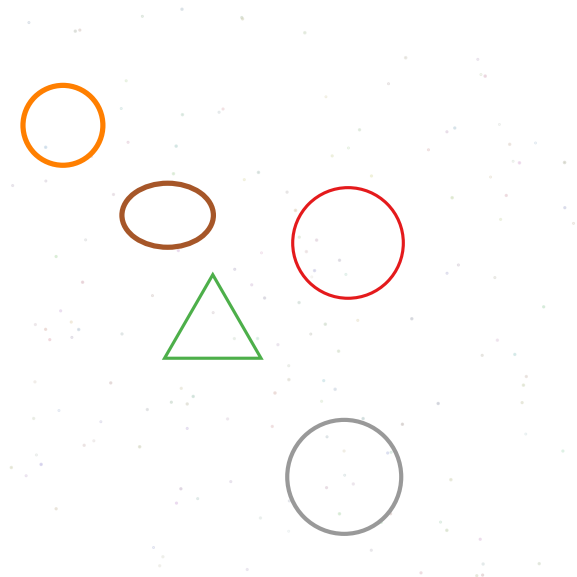[{"shape": "circle", "thickness": 1.5, "radius": 0.48, "center": [0.603, 0.578]}, {"shape": "triangle", "thickness": 1.5, "radius": 0.48, "center": [0.368, 0.427]}, {"shape": "circle", "thickness": 2.5, "radius": 0.35, "center": [0.109, 0.782]}, {"shape": "oval", "thickness": 2.5, "radius": 0.4, "center": [0.29, 0.626]}, {"shape": "circle", "thickness": 2, "radius": 0.49, "center": [0.596, 0.173]}]